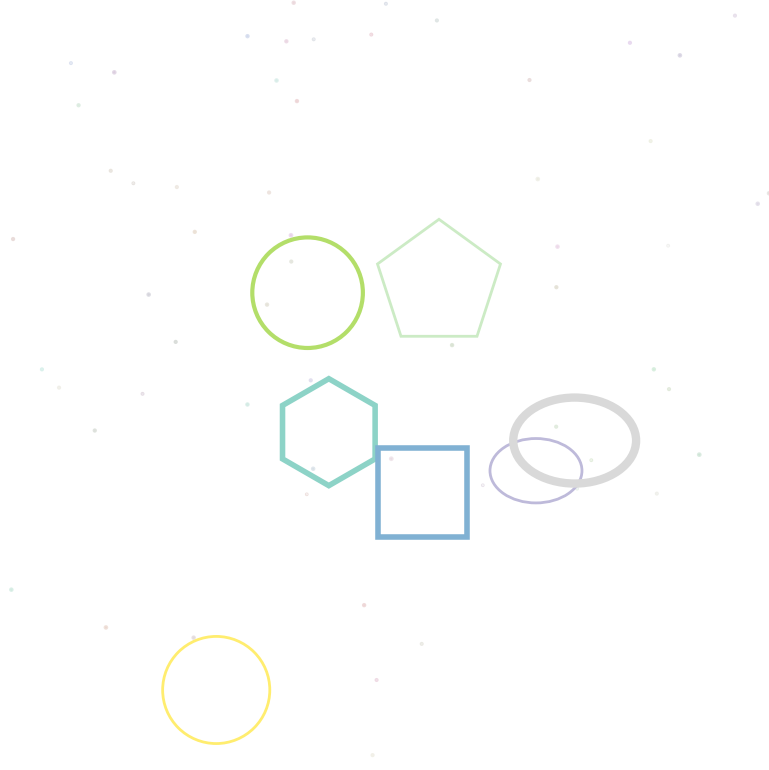[{"shape": "hexagon", "thickness": 2, "radius": 0.35, "center": [0.427, 0.439]}, {"shape": "oval", "thickness": 1, "radius": 0.3, "center": [0.696, 0.389]}, {"shape": "square", "thickness": 2, "radius": 0.29, "center": [0.548, 0.361]}, {"shape": "circle", "thickness": 1.5, "radius": 0.36, "center": [0.399, 0.62]}, {"shape": "oval", "thickness": 3, "radius": 0.4, "center": [0.746, 0.428]}, {"shape": "pentagon", "thickness": 1, "radius": 0.42, "center": [0.57, 0.631]}, {"shape": "circle", "thickness": 1, "radius": 0.35, "center": [0.281, 0.104]}]